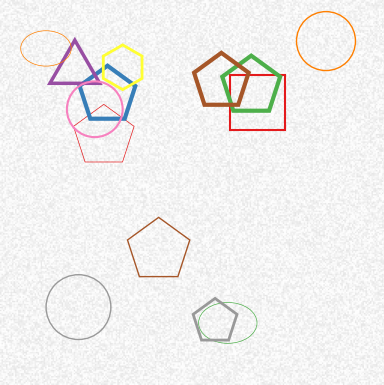[{"shape": "pentagon", "thickness": 0.5, "radius": 0.41, "center": [0.27, 0.646]}, {"shape": "square", "thickness": 1.5, "radius": 0.36, "center": [0.668, 0.735]}, {"shape": "pentagon", "thickness": 3, "radius": 0.38, "center": [0.279, 0.753]}, {"shape": "oval", "thickness": 0.5, "radius": 0.38, "center": [0.592, 0.161]}, {"shape": "pentagon", "thickness": 3, "radius": 0.4, "center": [0.653, 0.776]}, {"shape": "triangle", "thickness": 2.5, "radius": 0.37, "center": [0.194, 0.821]}, {"shape": "oval", "thickness": 0.5, "radius": 0.33, "center": [0.119, 0.874]}, {"shape": "circle", "thickness": 1, "radius": 0.38, "center": [0.847, 0.893]}, {"shape": "hexagon", "thickness": 2, "radius": 0.29, "center": [0.319, 0.825]}, {"shape": "pentagon", "thickness": 3, "radius": 0.37, "center": [0.575, 0.788]}, {"shape": "pentagon", "thickness": 1, "radius": 0.43, "center": [0.412, 0.35]}, {"shape": "circle", "thickness": 1.5, "radius": 0.36, "center": [0.246, 0.716]}, {"shape": "pentagon", "thickness": 2, "radius": 0.3, "center": [0.559, 0.165]}, {"shape": "circle", "thickness": 1, "radius": 0.42, "center": [0.204, 0.202]}]